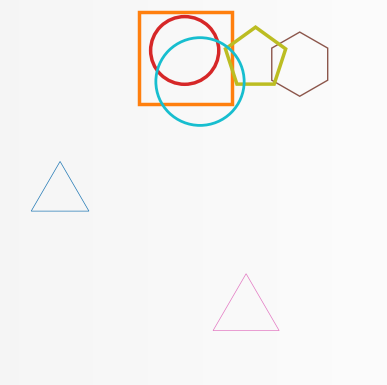[{"shape": "triangle", "thickness": 0.5, "radius": 0.43, "center": [0.155, 0.495]}, {"shape": "square", "thickness": 2.5, "radius": 0.6, "center": [0.479, 0.85]}, {"shape": "circle", "thickness": 2.5, "radius": 0.44, "center": [0.477, 0.869]}, {"shape": "hexagon", "thickness": 1, "radius": 0.42, "center": [0.773, 0.833]}, {"shape": "triangle", "thickness": 0.5, "radius": 0.49, "center": [0.635, 0.191]}, {"shape": "pentagon", "thickness": 2.5, "radius": 0.41, "center": [0.659, 0.848]}, {"shape": "circle", "thickness": 2, "radius": 0.57, "center": [0.516, 0.788]}]